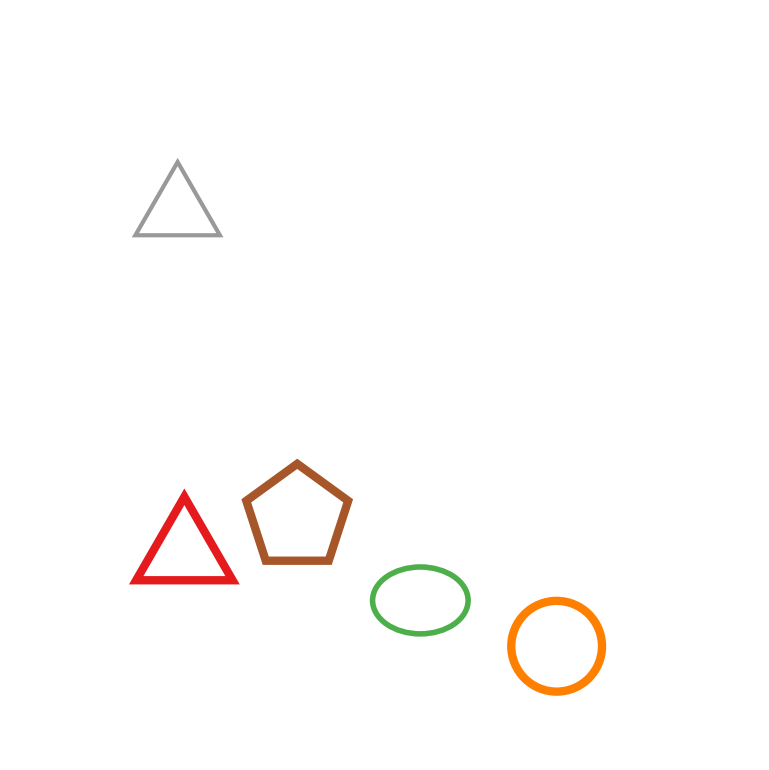[{"shape": "triangle", "thickness": 3, "radius": 0.36, "center": [0.239, 0.283]}, {"shape": "oval", "thickness": 2, "radius": 0.31, "center": [0.546, 0.22]}, {"shape": "circle", "thickness": 3, "radius": 0.29, "center": [0.723, 0.161]}, {"shape": "pentagon", "thickness": 3, "radius": 0.35, "center": [0.386, 0.328]}, {"shape": "triangle", "thickness": 1.5, "radius": 0.32, "center": [0.231, 0.726]}]